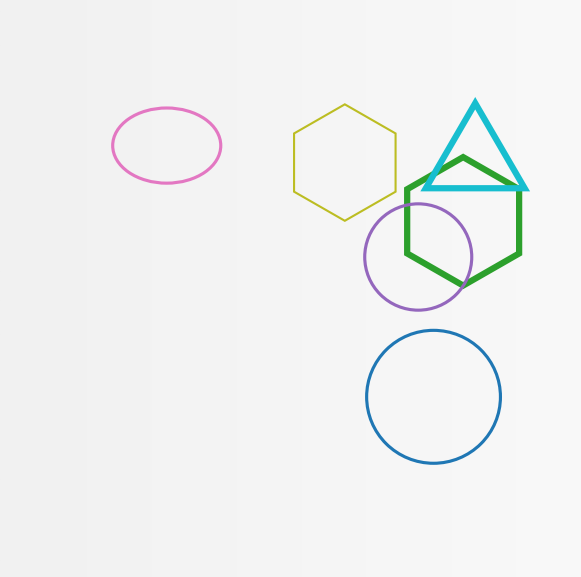[{"shape": "circle", "thickness": 1.5, "radius": 0.58, "center": [0.746, 0.312]}, {"shape": "hexagon", "thickness": 3, "radius": 0.56, "center": [0.797, 0.616]}, {"shape": "circle", "thickness": 1.5, "radius": 0.46, "center": [0.72, 0.554]}, {"shape": "oval", "thickness": 1.5, "radius": 0.46, "center": [0.287, 0.747]}, {"shape": "hexagon", "thickness": 1, "radius": 0.5, "center": [0.593, 0.718]}, {"shape": "triangle", "thickness": 3, "radius": 0.49, "center": [0.818, 0.722]}]